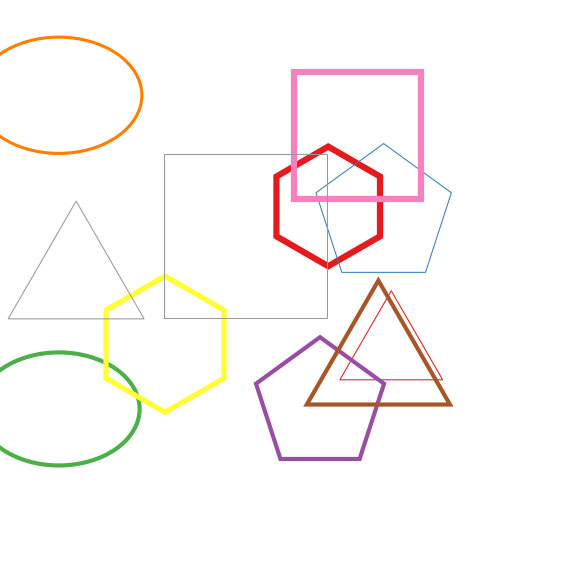[{"shape": "hexagon", "thickness": 3, "radius": 0.52, "center": [0.568, 0.642]}, {"shape": "triangle", "thickness": 0.5, "radius": 0.51, "center": [0.678, 0.393]}, {"shape": "pentagon", "thickness": 0.5, "radius": 0.62, "center": [0.664, 0.627]}, {"shape": "oval", "thickness": 2, "radius": 0.7, "center": [0.102, 0.291]}, {"shape": "pentagon", "thickness": 2, "radius": 0.58, "center": [0.554, 0.299]}, {"shape": "oval", "thickness": 1.5, "radius": 0.72, "center": [0.102, 0.834]}, {"shape": "hexagon", "thickness": 2.5, "radius": 0.59, "center": [0.286, 0.403]}, {"shape": "triangle", "thickness": 2, "radius": 0.72, "center": [0.655, 0.37]}, {"shape": "square", "thickness": 3, "radius": 0.55, "center": [0.619, 0.764]}, {"shape": "triangle", "thickness": 0.5, "radius": 0.68, "center": [0.132, 0.515]}, {"shape": "square", "thickness": 0.5, "radius": 0.71, "center": [0.425, 0.59]}]